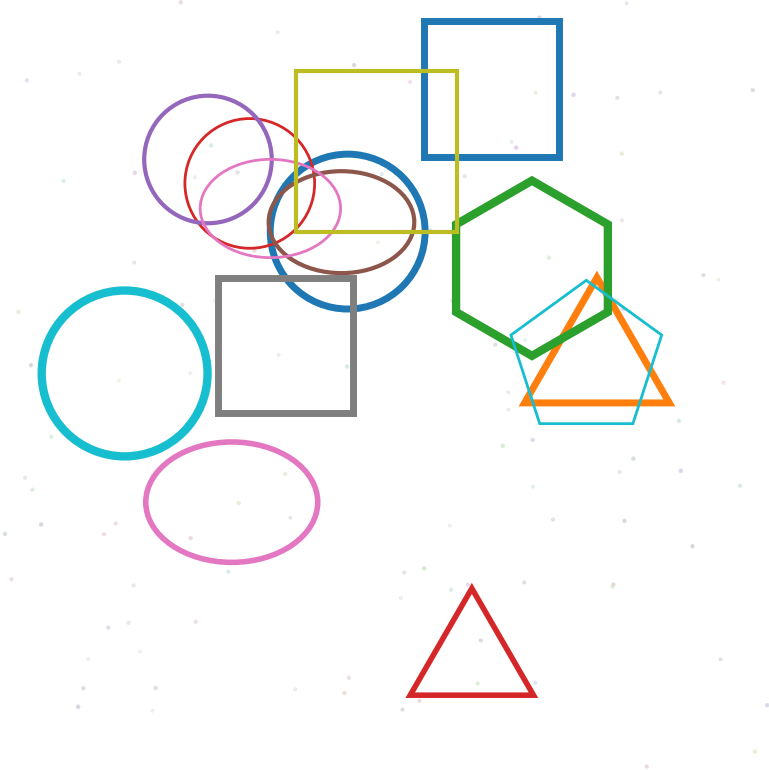[{"shape": "circle", "thickness": 2.5, "radius": 0.5, "center": [0.452, 0.699]}, {"shape": "square", "thickness": 2.5, "radius": 0.44, "center": [0.638, 0.884]}, {"shape": "triangle", "thickness": 2.5, "radius": 0.54, "center": [0.775, 0.531]}, {"shape": "hexagon", "thickness": 3, "radius": 0.57, "center": [0.691, 0.652]}, {"shape": "triangle", "thickness": 2, "radius": 0.46, "center": [0.613, 0.143]}, {"shape": "circle", "thickness": 1, "radius": 0.42, "center": [0.324, 0.762]}, {"shape": "circle", "thickness": 1.5, "radius": 0.41, "center": [0.27, 0.793]}, {"shape": "oval", "thickness": 1.5, "radius": 0.47, "center": [0.443, 0.711]}, {"shape": "oval", "thickness": 2, "radius": 0.56, "center": [0.301, 0.348]}, {"shape": "oval", "thickness": 1, "radius": 0.46, "center": [0.351, 0.729]}, {"shape": "square", "thickness": 2.5, "radius": 0.44, "center": [0.371, 0.551]}, {"shape": "square", "thickness": 1.5, "radius": 0.53, "center": [0.489, 0.803]}, {"shape": "pentagon", "thickness": 1, "radius": 0.51, "center": [0.761, 0.533]}, {"shape": "circle", "thickness": 3, "radius": 0.54, "center": [0.162, 0.515]}]